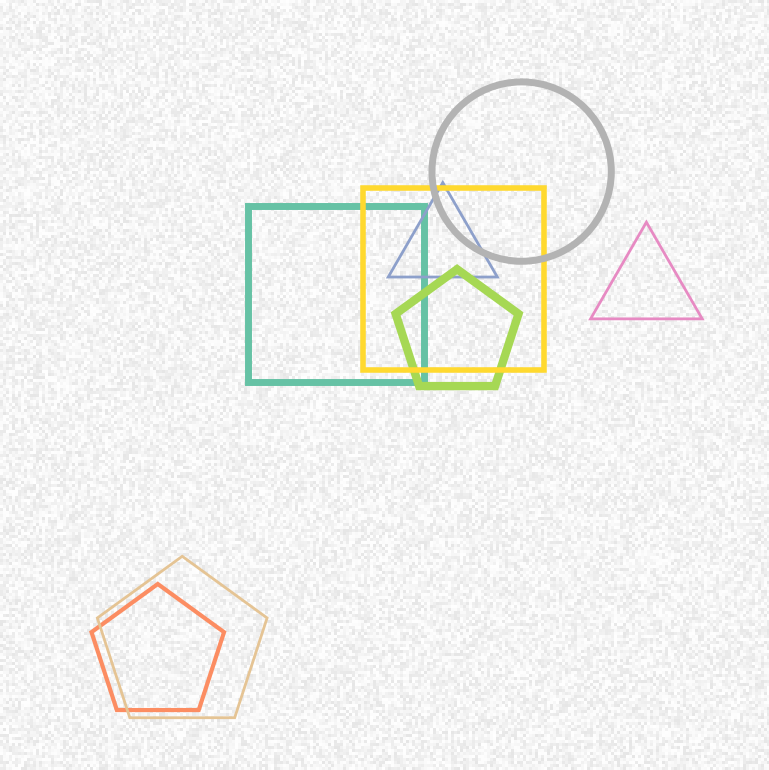[{"shape": "square", "thickness": 2.5, "radius": 0.57, "center": [0.436, 0.618]}, {"shape": "pentagon", "thickness": 1.5, "radius": 0.45, "center": [0.205, 0.151]}, {"shape": "triangle", "thickness": 1, "radius": 0.41, "center": [0.575, 0.681]}, {"shape": "triangle", "thickness": 1, "radius": 0.42, "center": [0.839, 0.628]}, {"shape": "pentagon", "thickness": 3, "radius": 0.42, "center": [0.594, 0.566]}, {"shape": "square", "thickness": 2, "radius": 0.59, "center": [0.589, 0.638]}, {"shape": "pentagon", "thickness": 1, "radius": 0.58, "center": [0.237, 0.162]}, {"shape": "circle", "thickness": 2.5, "radius": 0.58, "center": [0.677, 0.777]}]